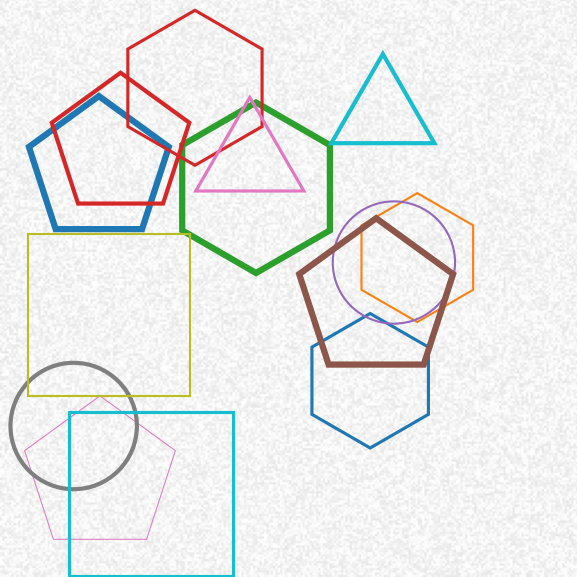[{"shape": "hexagon", "thickness": 1.5, "radius": 0.58, "center": [0.641, 0.34]}, {"shape": "pentagon", "thickness": 3, "radius": 0.64, "center": [0.171, 0.705]}, {"shape": "hexagon", "thickness": 1, "radius": 0.56, "center": [0.723, 0.553]}, {"shape": "hexagon", "thickness": 3, "radius": 0.74, "center": [0.443, 0.674]}, {"shape": "hexagon", "thickness": 1.5, "radius": 0.67, "center": [0.338, 0.847]}, {"shape": "pentagon", "thickness": 2, "radius": 0.63, "center": [0.209, 0.748]}, {"shape": "circle", "thickness": 1, "radius": 0.53, "center": [0.682, 0.545]}, {"shape": "pentagon", "thickness": 3, "radius": 0.7, "center": [0.651, 0.481]}, {"shape": "triangle", "thickness": 1.5, "radius": 0.54, "center": [0.433, 0.722]}, {"shape": "pentagon", "thickness": 0.5, "radius": 0.69, "center": [0.173, 0.176]}, {"shape": "circle", "thickness": 2, "radius": 0.55, "center": [0.128, 0.261]}, {"shape": "square", "thickness": 1, "radius": 0.7, "center": [0.189, 0.453]}, {"shape": "square", "thickness": 1.5, "radius": 0.71, "center": [0.262, 0.143]}, {"shape": "triangle", "thickness": 2, "radius": 0.51, "center": [0.663, 0.803]}]